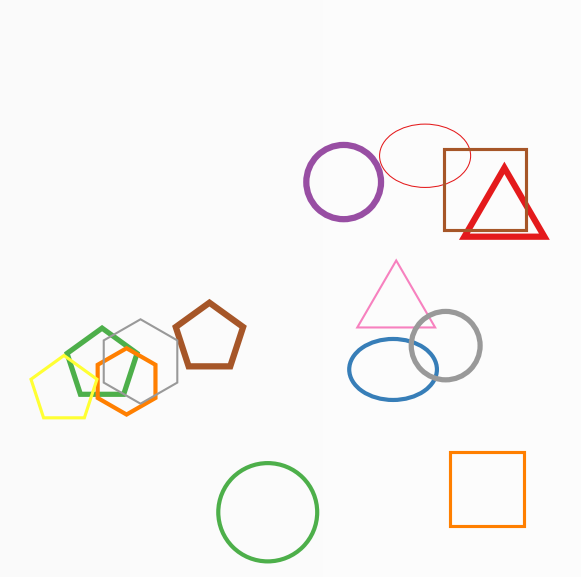[{"shape": "triangle", "thickness": 3, "radius": 0.4, "center": [0.868, 0.629]}, {"shape": "oval", "thickness": 0.5, "radius": 0.39, "center": [0.731, 0.729]}, {"shape": "oval", "thickness": 2, "radius": 0.38, "center": [0.676, 0.359]}, {"shape": "pentagon", "thickness": 2.5, "radius": 0.32, "center": [0.176, 0.368]}, {"shape": "circle", "thickness": 2, "radius": 0.43, "center": [0.461, 0.112]}, {"shape": "circle", "thickness": 3, "radius": 0.32, "center": [0.591, 0.684]}, {"shape": "square", "thickness": 1.5, "radius": 0.32, "center": [0.838, 0.152]}, {"shape": "hexagon", "thickness": 2, "radius": 0.29, "center": [0.218, 0.339]}, {"shape": "pentagon", "thickness": 1.5, "radius": 0.3, "center": [0.11, 0.324]}, {"shape": "pentagon", "thickness": 3, "radius": 0.3, "center": [0.36, 0.414]}, {"shape": "square", "thickness": 1.5, "radius": 0.35, "center": [0.834, 0.671]}, {"shape": "triangle", "thickness": 1, "radius": 0.39, "center": [0.682, 0.471]}, {"shape": "hexagon", "thickness": 1, "radius": 0.37, "center": [0.242, 0.373]}, {"shape": "circle", "thickness": 2.5, "radius": 0.3, "center": [0.767, 0.401]}]